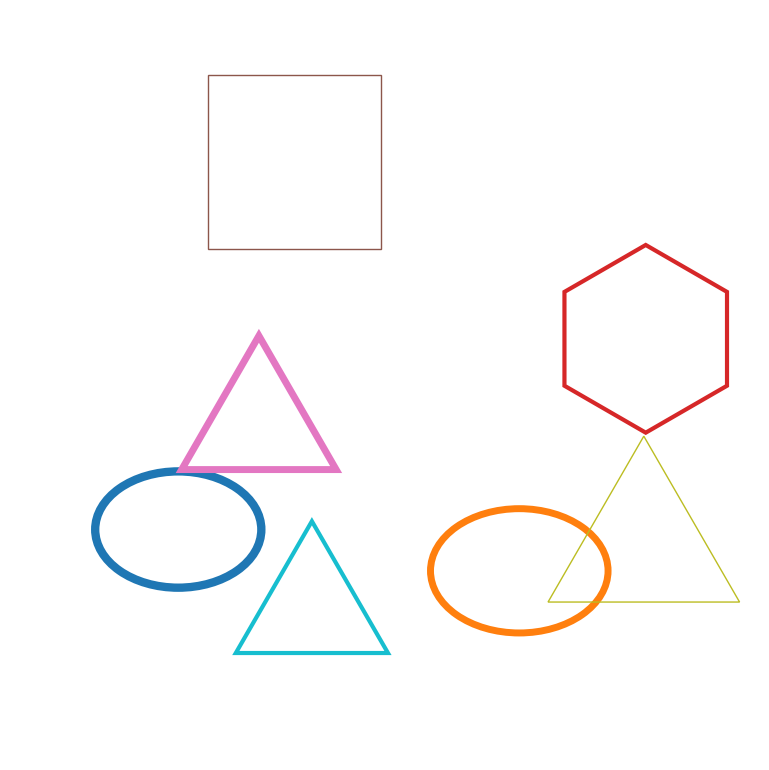[{"shape": "oval", "thickness": 3, "radius": 0.54, "center": [0.232, 0.312]}, {"shape": "oval", "thickness": 2.5, "radius": 0.58, "center": [0.674, 0.259]}, {"shape": "hexagon", "thickness": 1.5, "radius": 0.61, "center": [0.839, 0.56]}, {"shape": "square", "thickness": 0.5, "radius": 0.56, "center": [0.383, 0.79]}, {"shape": "triangle", "thickness": 2.5, "radius": 0.58, "center": [0.336, 0.448]}, {"shape": "triangle", "thickness": 0.5, "radius": 0.72, "center": [0.836, 0.29]}, {"shape": "triangle", "thickness": 1.5, "radius": 0.57, "center": [0.405, 0.209]}]